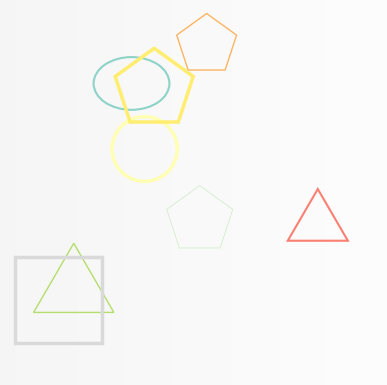[{"shape": "oval", "thickness": 1.5, "radius": 0.49, "center": [0.339, 0.783]}, {"shape": "circle", "thickness": 2.5, "radius": 0.42, "center": [0.373, 0.613]}, {"shape": "triangle", "thickness": 1.5, "radius": 0.45, "center": [0.82, 0.419]}, {"shape": "pentagon", "thickness": 1, "radius": 0.41, "center": [0.533, 0.884]}, {"shape": "triangle", "thickness": 1, "radius": 0.6, "center": [0.19, 0.248]}, {"shape": "square", "thickness": 2.5, "radius": 0.56, "center": [0.152, 0.221]}, {"shape": "pentagon", "thickness": 0.5, "radius": 0.45, "center": [0.515, 0.428]}, {"shape": "pentagon", "thickness": 2.5, "radius": 0.53, "center": [0.398, 0.769]}]